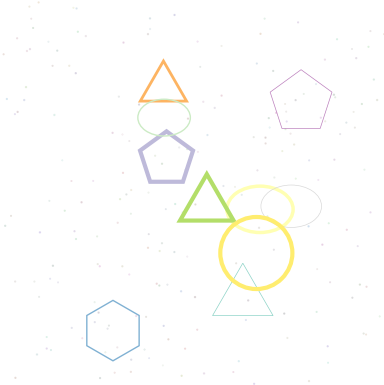[{"shape": "triangle", "thickness": 0.5, "radius": 0.45, "center": [0.631, 0.226]}, {"shape": "oval", "thickness": 2.5, "radius": 0.43, "center": [0.675, 0.456]}, {"shape": "pentagon", "thickness": 3, "radius": 0.36, "center": [0.433, 0.586]}, {"shape": "hexagon", "thickness": 1, "radius": 0.39, "center": [0.293, 0.141]}, {"shape": "triangle", "thickness": 2, "radius": 0.35, "center": [0.425, 0.772]}, {"shape": "triangle", "thickness": 3, "radius": 0.4, "center": [0.537, 0.467]}, {"shape": "oval", "thickness": 0.5, "radius": 0.39, "center": [0.756, 0.464]}, {"shape": "pentagon", "thickness": 0.5, "radius": 0.42, "center": [0.782, 0.735]}, {"shape": "oval", "thickness": 1, "radius": 0.34, "center": [0.426, 0.695]}, {"shape": "circle", "thickness": 3, "radius": 0.47, "center": [0.666, 0.343]}]